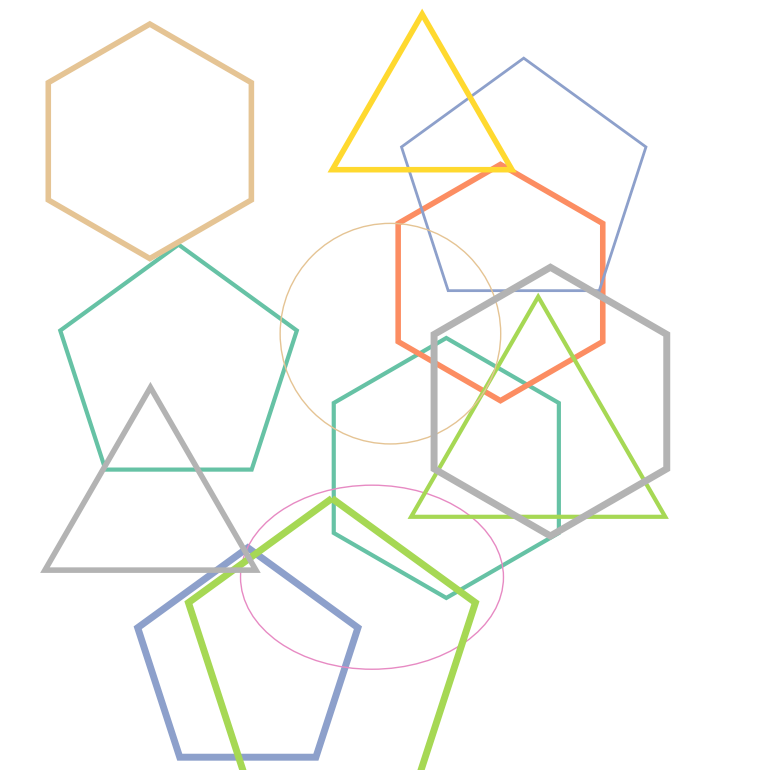[{"shape": "pentagon", "thickness": 1.5, "radius": 0.81, "center": [0.232, 0.521]}, {"shape": "hexagon", "thickness": 1.5, "radius": 0.84, "center": [0.58, 0.392]}, {"shape": "hexagon", "thickness": 2, "radius": 0.77, "center": [0.65, 0.633]}, {"shape": "pentagon", "thickness": 2.5, "radius": 0.75, "center": [0.322, 0.138]}, {"shape": "pentagon", "thickness": 1, "radius": 0.83, "center": [0.68, 0.758]}, {"shape": "oval", "thickness": 0.5, "radius": 0.85, "center": [0.483, 0.25]}, {"shape": "triangle", "thickness": 1.5, "radius": 0.95, "center": [0.699, 0.424]}, {"shape": "pentagon", "thickness": 2.5, "radius": 0.98, "center": [0.431, 0.157]}, {"shape": "triangle", "thickness": 2, "radius": 0.67, "center": [0.548, 0.847]}, {"shape": "circle", "thickness": 0.5, "radius": 0.72, "center": [0.507, 0.567]}, {"shape": "hexagon", "thickness": 2, "radius": 0.76, "center": [0.195, 0.816]}, {"shape": "triangle", "thickness": 2, "radius": 0.79, "center": [0.195, 0.339]}, {"shape": "hexagon", "thickness": 2.5, "radius": 0.87, "center": [0.715, 0.478]}]